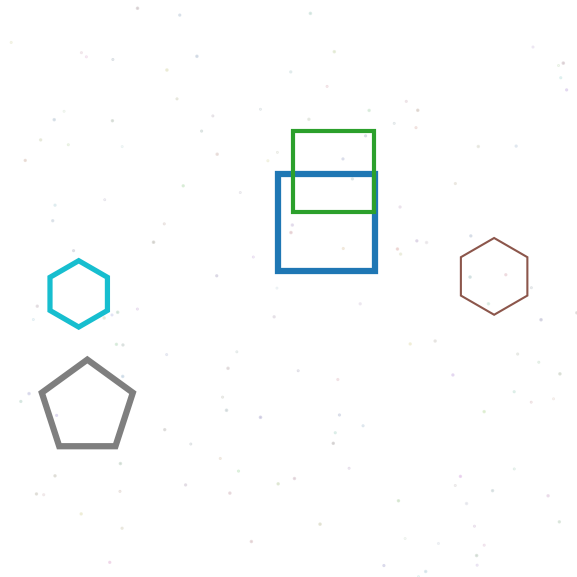[{"shape": "square", "thickness": 3, "radius": 0.42, "center": [0.565, 0.614]}, {"shape": "square", "thickness": 2, "radius": 0.35, "center": [0.577, 0.702]}, {"shape": "hexagon", "thickness": 1, "radius": 0.33, "center": [0.856, 0.521]}, {"shape": "pentagon", "thickness": 3, "radius": 0.41, "center": [0.151, 0.293]}, {"shape": "hexagon", "thickness": 2.5, "radius": 0.29, "center": [0.136, 0.49]}]